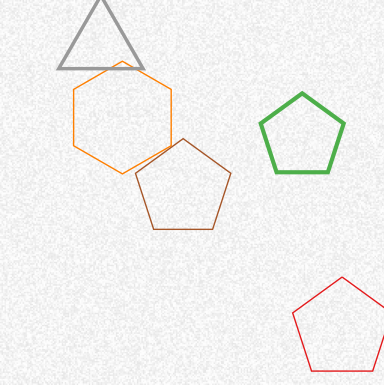[{"shape": "pentagon", "thickness": 1, "radius": 0.68, "center": [0.889, 0.145]}, {"shape": "pentagon", "thickness": 3, "radius": 0.57, "center": [0.785, 0.644]}, {"shape": "hexagon", "thickness": 1, "radius": 0.73, "center": [0.318, 0.695]}, {"shape": "pentagon", "thickness": 1, "radius": 0.65, "center": [0.476, 0.51]}, {"shape": "triangle", "thickness": 2.5, "radius": 0.63, "center": [0.262, 0.885]}]